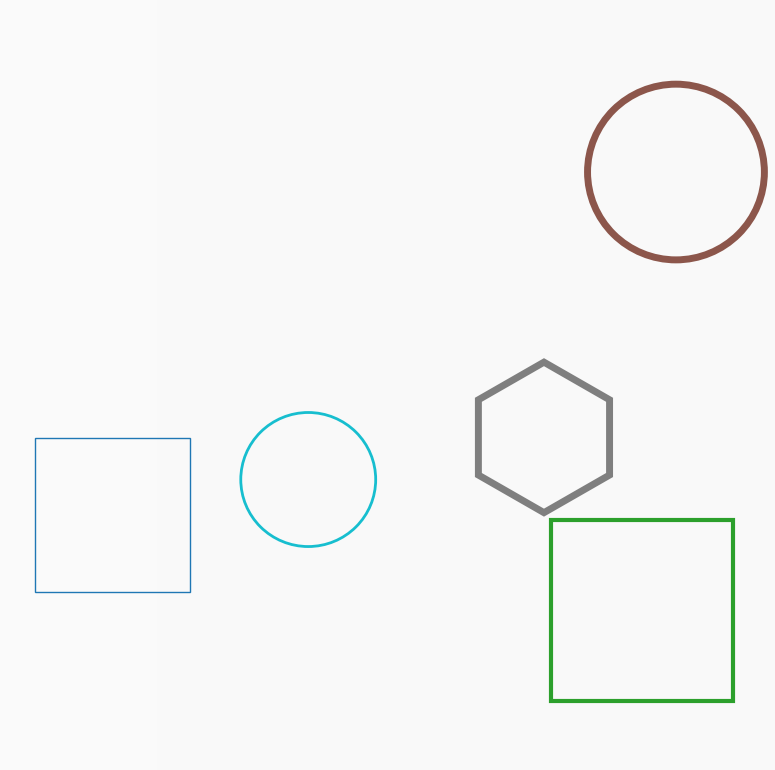[{"shape": "square", "thickness": 0.5, "radius": 0.5, "center": [0.145, 0.331]}, {"shape": "square", "thickness": 1.5, "radius": 0.59, "center": [0.828, 0.207]}, {"shape": "circle", "thickness": 2.5, "radius": 0.57, "center": [0.872, 0.777]}, {"shape": "hexagon", "thickness": 2.5, "radius": 0.49, "center": [0.702, 0.432]}, {"shape": "circle", "thickness": 1, "radius": 0.44, "center": [0.398, 0.377]}]